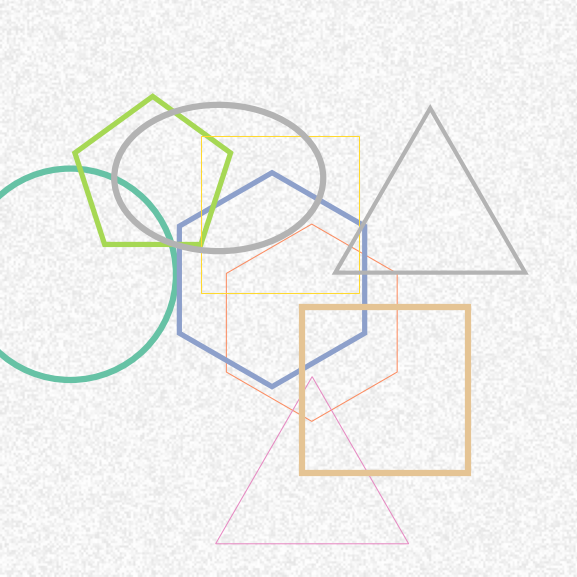[{"shape": "circle", "thickness": 3, "radius": 0.92, "center": [0.122, 0.524]}, {"shape": "hexagon", "thickness": 0.5, "radius": 0.85, "center": [0.54, 0.44]}, {"shape": "hexagon", "thickness": 2.5, "radius": 0.93, "center": [0.471, 0.515]}, {"shape": "triangle", "thickness": 0.5, "radius": 0.96, "center": [0.541, 0.154]}, {"shape": "pentagon", "thickness": 2.5, "radius": 0.71, "center": [0.264, 0.691]}, {"shape": "square", "thickness": 0.5, "radius": 0.68, "center": [0.485, 0.628]}, {"shape": "square", "thickness": 3, "radius": 0.72, "center": [0.667, 0.323]}, {"shape": "triangle", "thickness": 2, "radius": 0.95, "center": [0.745, 0.622]}, {"shape": "oval", "thickness": 3, "radius": 0.9, "center": [0.379, 0.691]}]